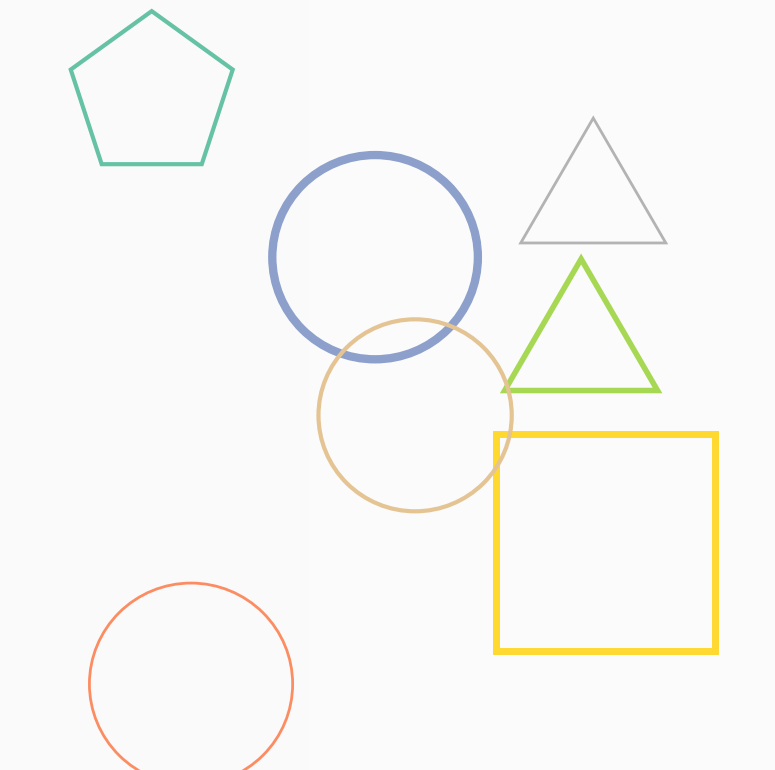[{"shape": "pentagon", "thickness": 1.5, "radius": 0.55, "center": [0.196, 0.876]}, {"shape": "circle", "thickness": 1, "radius": 0.66, "center": [0.246, 0.112]}, {"shape": "circle", "thickness": 3, "radius": 0.66, "center": [0.484, 0.666]}, {"shape": "triangle", "thickness": 2, "radius": 0.57, "center": [0.75, 0.55]}, {"shape": "square", "thickness": 2.5, "radius": 0.71, "center": [0.781, 0.296]}, {"shape": "circle", "thickness": 1.5, "radius": 0.62, "center": [0.536, 0.461]}, {"shape": "triangle", "thickness": 1, "radius": 0.54, "center": [0.766, 0.739]}]